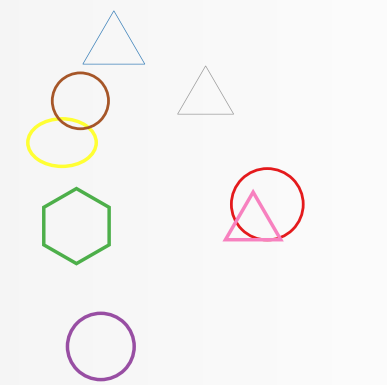[{"shape": "circle", "thickness": 2, "radius": 0.46, "center": [0.69, 0.469]}, {"shape": "triangle", "thickness": 0.5, "radius": 0.46, "center": [0.294, 0.88]}, {"shape": "hexagon", "thickness": 2.5, "radius": 0.49, "center": [0.197, 0.413]}, {"shape": "circle", "thickness": 2.5, "radius": 0.43, "center": [0.26, 0.1]}, {"shape": "oval", "thickness": 2.5, "radius": 0.44, "center": [0.16, 0.63]}, {"shape": "circle", "thickness": 2, "radius": 0.36, "center": [0.207, 0.738]}, {"shape": "triangle", "thickness": 2.5, "radius": 0.41, "center": [0.653, 0.419]}, {"shape": "triangle", "thickness": 0.5, "radius": 0.42, "center": [0.531, 0.745]}]